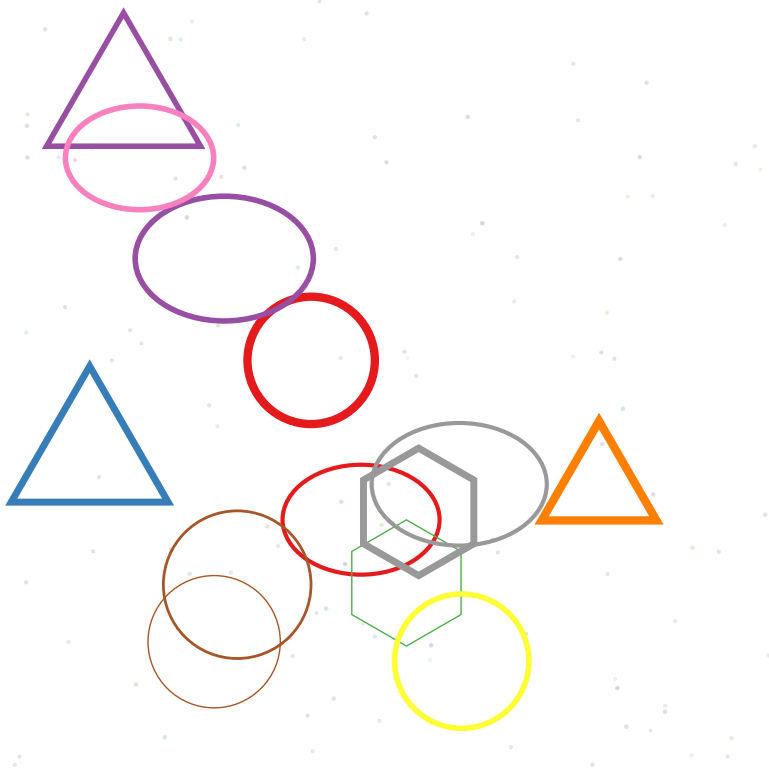[{"shape": "oval", "thickness": 1.5, "radius": 0.51, "center": [0.469, 0.325]}, {"shape": "circle", "thickness": 3, "radius": 0.41, "center": [0.404, 0.532]}, {"shape": "triangle", "thickness": 2.5, "radius": 0.59, "center": [0.116, 0.407]}, {"shape": "hexagon", "thickness": 0.5, "radius": 0.41, "center": [0.528, 0.243]}, {"shape": "triangle", "thickness": 2, "radius": 0.58, "center": [0.16, 0.868]}, {"shape": "oval", "thickness": 2, "radius": 0.58, "center": [0.291, 0.664]}, {"shape": "triangle", "thickness": 3, "radius": 0.43, "center": [0.778, 0.367]}, {"shape": "circle", "thickness": 2, "radius": 0.44, "center": [0.6, 0.141]}, {"shape": "circle", "thickness": 1, "radius": 0.48, "center": [0.308, 0.241]}, {"shape": "circle", "thickness": 0.5, "radius": 0.43, "center": [0.278, 0.167]}, {"shape": "oval", "thickness": 2, "radius": 0.48, "center": [0.181, 0.795]}, {"shape": "hexagon", "thickness": 2.5, "radius": 0.41, "center": [0.544, 0.335]}, {"shape": "oval", "thickness": 1.5, "radius": 0.57, "center": [0.596, 0.371]}]